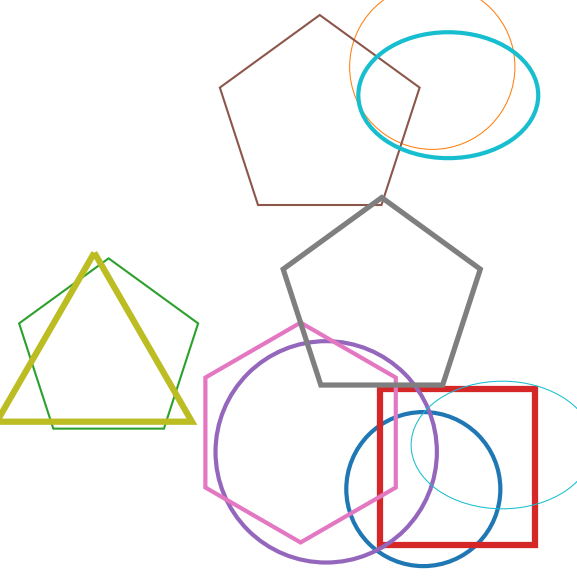[{"shape": "circle", "thickness": 2, "radius": 0.67, "center": [0.733, 0.152]}, {"shape": "circle", "thickness": 0.5, "radius": 0.72, "center": [0.749, 0.884]}, {"shape": "pentagon", "thickness": 1, "radius": 0.81, "center": [0.188, 0.389]}, {"shape": "square", "thickness": 3, "radius": 0.67, "center": [0.792, 0.191]}, {"shape": "circle", "thickness": 2, "radius": 0.96, "center": [0.565, 0.217]}, {"shape": "pentagon", "thickness": 1, "radius": 0.91, "center": [0.554, 0.791]}, {"shape": "hexagon", "thickness": 2, "radius": 0.95, "center": [0.521, 0.25]}, {"shape": "pentagon", "thickness": 2.5, "radius": 0.9, "center": [0.661, 0.478]}, {"shape": "triangle", "thickness": 3, "radius": 0.98, "center": [0.163, 0.366]}, {"shape": "oval", "thickness": 0.5, "radius": 0.79, "center": [0.87, 0.229]}, {"shape": "oval", "thickness": 2, "radius": 0.78, "center": [0.776, 0.834]}]